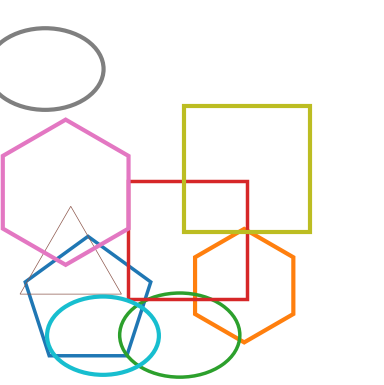[{"shape": "pentagon", "thickness": 2.5, "radius": 0.86, "center": [0.229, 0.215]}, {"shape": "hexagon", "thickness": 3, "radius": 0.74, "center": [0.634, 0.258]}, {"shape": "oval", "thickness": 2.5, "radius": 0.78, "center": [0.467, 0.13]}, {"shape": "square", "thickness": 2.5, "radius": 0.77, "center": [0.486, 0.377]}, {"shape": "triangle", "thickness": 0.5, "radius": 0.76, "center": [0.184, 0.312]}, {"shape": "hexagon", "thickness": 3, "radius": 0.94, "center": [0.171, 0.501]}, {"shape": "oval", "thickness": 3, "radius": 0.76, "center": [0.118, 0.821]}, {"shape": "square", "thickness": 3, "radius": 0.82, "center": [0.642, 0.562]}, {"shape": "oval", "thickness": 3, "radius": 0.73, "center": [0.267, 0.128]}]